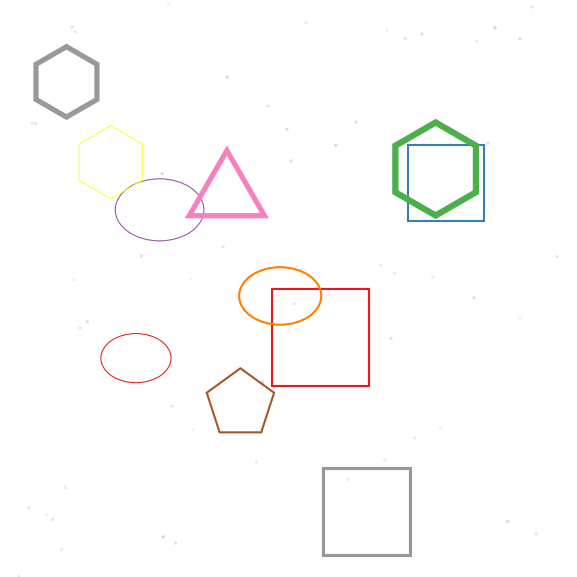[{"shape": "square", "thickness": 1, "radius": 0.42, "center": [0.555, 0.414]}, {"shape": "oval", "thickness": 0.5, "radius": 0.3, "center": [0.235, 0.379]}, {"shape": "square", "thickness": 1, "radius": 0.33, "center": [0.773, 0.682]}, {"shape": "hexagon", "thickness": 3, "radius": 0.4, "center": [0.754, 0.707]}, {"shape": "oval", "thickness": 0.5, "radius": 0.38, "center": [0.276, 0.636]}, {"shape": "oval", "thickness": 1, "radius": 0.36, "center": [0.485, 0.487]}, {"shape": "hexagon", "thickness": 0.5, "radius": 0.32, "center": [0.192, 0.718]}, {"shape": "pentagon", "thickness": 1, "radius": 0.31, "center": [0.416, 0.3]}, {"shape": "triangle", "thickness": 2.5, "radius": 0.38, "center": [0.393, 0.663]}, {"shape": "square", "thickness": 1.5, "radius": 0.37, "center": [0.635, 0.113]}, {"shape": "hexagon", "thickness": 2.5, "radius": 0.3, "center": [0.115, 0.857]}]